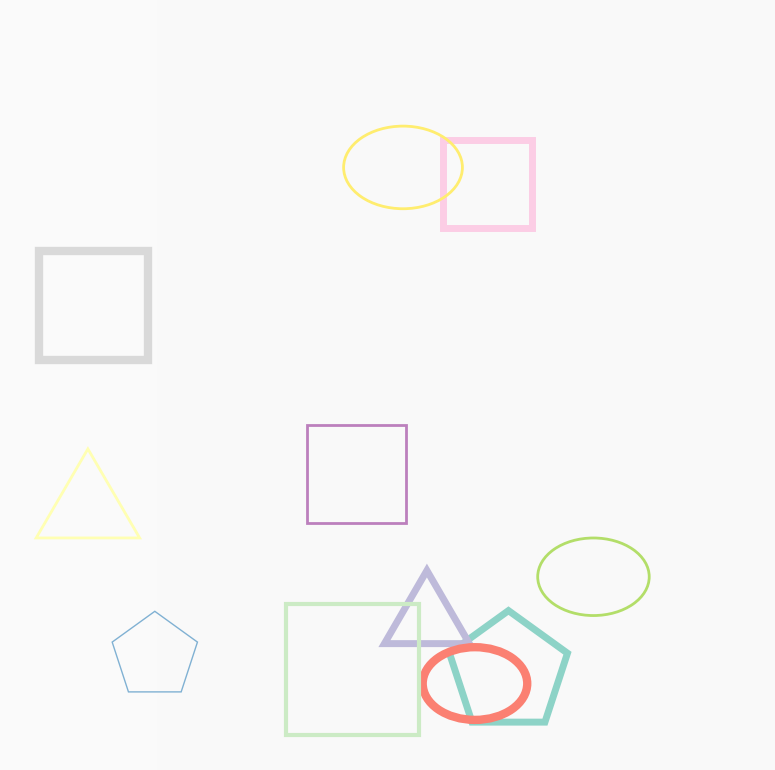[{"shape": "pentagon", "thickness": 2.5, "radius": 0.4, "center": [0.656, 0.127]}, {"shape": "triangle", "thickness": 1, "radius": 0.39, "center": [0.113, 0.34]}, {"shape": "triangle", "thickness": 2.5, "radius": 0.32, "center": [0.551, 0.196]}, {"shape": "oval", "thickness": 3, "radius": 0.34, "center": [0.613, 0.112]}, {"shape": "pentagon", "thickness": 0.5, "radius": 0.29, "center": [0.2, 0.148]}, {"shape": "oval", "thickness": 1, "radius": 0.36, "center": [0.766, 0.251]}, {"shape": "square", "thickness": 2.5, "radius": 0.29, "center": [0.629, 0.761]}, {"shape": "square", "thickness": 3, "radius": 0.35, "center": [0.12, 0.603]}, {"shape": "square", "thickness": 1, "radius": 0.32, "center": [0.46, 0.384]}, {"shape": "square", "thickness": 1.5, "radius": 0.43, "center": [0.455, 0.131]}, {"shape": "oval", "thickness": 1, "radius": 0.38, "center": [0.52, 0.783]}]